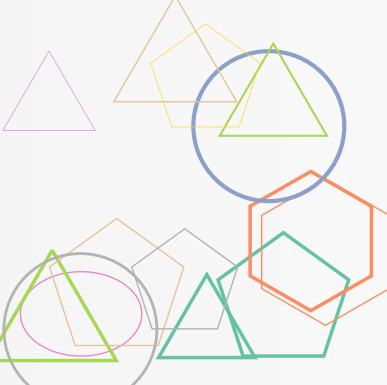[{"shape": "triangle", "thickness": 2.5, "radius": 0.72, "center": [0.534, 0.143]}, {"shape": "pentagon", "thickness": 2.5, "radius": 0.89, "center": [0.731, 0.218]}, {"shape": "hexagon", "thickness": 1, "radius": 0.95, "center": [0.84, 0.345]}, {"shape": "hexagon", "thickness": 2.5, "radius": 0.9, "center": [0.802, 0.374]}, {"shape": "circle", "thickness": 3, "radius": 0.97, "center": [0.694, 0.672]}, {"shape": "triangle", "thickness": 0.5, "radius": 0.69, "center": [0.127, 0.73]}, {"shape": "oval", "thickness": 1, "radius": 0.78, "center": [0.209, 0.185]}, {"shape": "triangle", "thickness": 1.5, "radius": 0.8, "center": [0.705, 0.727]}, {"shape": "triangle", "thickness": 2.5, "radius": 0.96, "center": [0.135, 0.159]}, {"shape": "pentagon", "thickness": 0.5, "radius": 0.74, "center": [0.53, 0.79]}, {"shape": "triangle", "thickness": 1, "radius": 0.92, "center": [0.452, 0.827]}, {"shape": "pentagon", "thickness": 1, "radius": 0.91, "center": [0.301, 0.25]}, {"shape": "pentagon", "thickness": 1, "radius": 0.72, "center": [0.477, 0.262]}, {"shape": "circle", "thickness": 2, "radius": 0.99, "center": [0.207, 0.144]}]